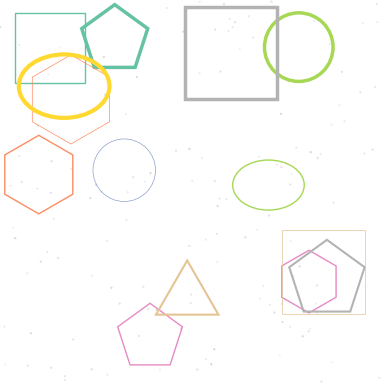[{"shape": "square", "thickness": 1, "radius": 0.45, "center": [0.129, 0.876]}, {"shape": "pentagon", "thickness": 2.5, "radius": 0.45, "center": [0.298, 0.898]}, {"shape": "hexagon", "thickness": 0.5, "radius": 0.58, "center": [0.184, 0.742]}, {"shape": "hexagon", "thickness": 1, "radius": 0.51, "center": [0.101, 0.547]}, {"shape": "circle", "thickness": 0.5, "radius": 0.41, "center": [0.323, 0.558]}, {"shape": "hexagon", "thickness": 1, "radius": 0.41, "center": [0.802, 0.269]}, {"shape": "pentagon", "thickness": 1, "radius": 0.44, "center": [0.39, 0.124]}, {"shape": "oval", "thickness": 1, "radius": 0.46, "center": [0.697, 0.519]}, {"shape": "circle", "thickness": 2.5, "radius": 0.45, "center": [0.776, 0.878]}, {"shape": "oval", "thickness": 3, "radius": 0.59, "center": [0.167, 0.776]}, {"shape": "triangle", "thickness": 1.5, "radius": 0.47, "center": [0.486, 0.23]}, {"shape": "square", "thickness": 0.5, "radius": 0.54, "center": [0.84, 0.294]}, {"shape": "pentagon", "thickness": 1.5, "radius": 0.51, "center": [0.849, 0.274]}, {"shape": "square", "thickness": 2.5, "radius": 0.6, "center": [0.599, 0.862]}]